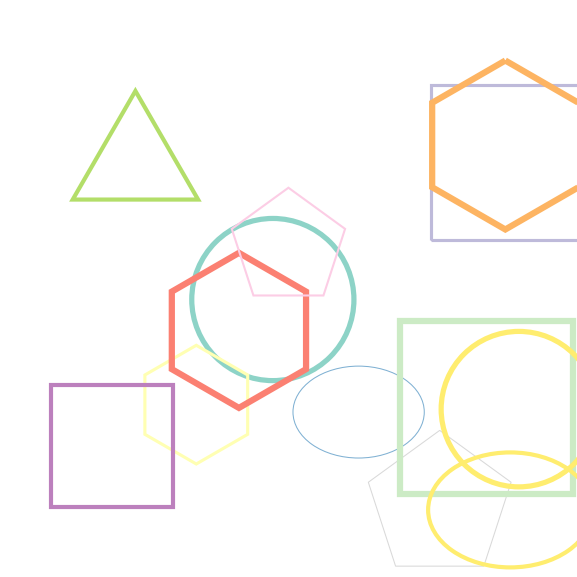[{"shape": "circle", "thickness": 2.5, "radius": 0.7, "center": [0.472, 0.48]}, {"shape": "hexagon", "thickness": 1.5, "radius": 0.51, "center": [0.34, 0.298]}, {"shape": "square", "thickness": 1.5, "radius": 0.67, "center": [0.88, 0.718]}, {"shape": "hexagon", "thickness": 3, "radius": 0.67, "center": [0.414, 0.427]}, {"shape": "oval", "thickness": 0.5, "radius": 0.57, "center": [0.621, 0.286]}, {"shape": "hexagon", "thickness": 3, "radius": 0.73, "center": [0.875, 0.748]}, {"shape": "triangle", "thickness": 2, "radius": 0.63, "center": [0.234, 0.716]}, {"shape": "pentagon", "thickness": 1, "radius": 0.52, "center": [0.499, 0.571]}, {"shape": "pentagon", "thickness": 0.5, "radius": 0.65, "center": [0.761, 0.124]}, {"shape": "square", "thickness": 2, "radius": 0.53, "center": [0.195, 0.227]}, {"shape": "square", "thickness": 3, "radius": 0.75, "center": [0.843, 0.294]}, {"shape": "oval", "thickness": 2, "radius": 0.71, "center": [0.884, 0.116]}, {"shape": "circle", "thickness": 2.5, "radius": 0.67, "center": [0.899, 0.291]}]